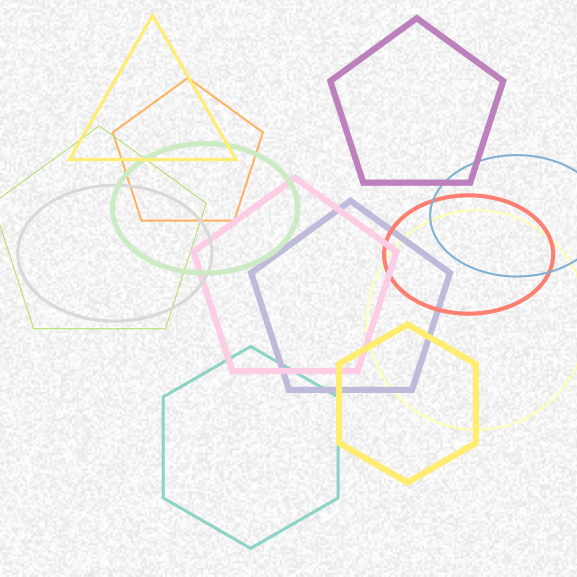[{"shape": "hexagon", "thickness": 1.5, "radius": 0.87, "center": [0.434, 0.224]}, {"shape": "circle", "thickness": 1, "radius": 0.95, "center": [0.826, 0.445]}, {"shape": "pentagon", "thickness": 3, "radius": 0.91, "center": [0.607, 0.47]}, {"shape": "oval", "thickness": 2, "radius": 0.73, "center": [0.812, 0.558]}, {"shape": "oval", "thickness": 1, "radius": 0.75, "center": [0.895, 0.625]}, {"shape": "pentagon", "thickness": 1, "radius": 0.68, "center": [0.325, 0.728]}, {"shape": "pentagon", "thickness": 0.5, "radius": 0.97, "center": [0.172, 0.587]}, {"shape": "pentagon", "thickness": 3, "radius": 0.92, "center": [0.511, 0.506]}, {"shape": "oval", "thickness": 1.5, "radius": 0.84, "center": [0.199, 0.561]}, {"shape": "pentagon", "thickness": 3, "radius": 0.79, "center": [0.722, 0.81]}, {"shape": "oval", "thickness": 2.5, "radius": 0.8, "center": [0.355, 0.638]}, {"shape": "hexagon", "thickness": 3, "radius": 0.68, "center": [0.706, 0.3]}, {"shape": "triangle", "thickness": 1.5, "radius": 0.83, "center": [0.264, 0.806]}]